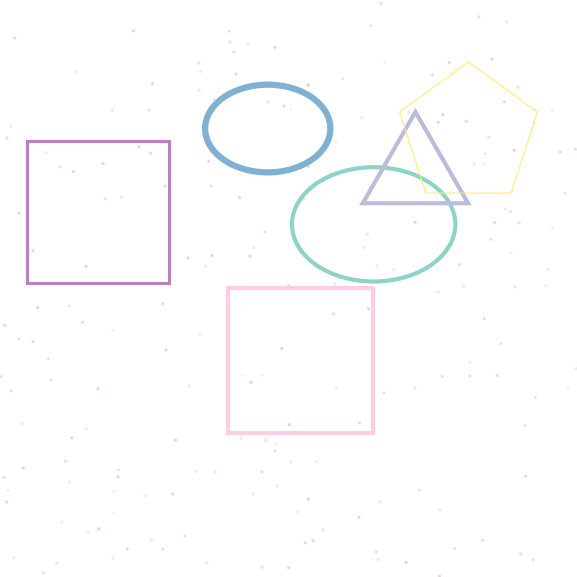[{"shape": "oval", "thickness": 2, "radius": 0.71, "center": [0.647, 0.611]}, {"shape": "triangle", "thickness": 2, "radius": 0.53, "center": [0.719, 0.7]}, {"shape": "oval", "thickness": 3, "radius": 0.54, "center": [0.464, 0.777]}, {"shape": "square", "thickness": 2, "radius": 0.63, "center": [0.521, 0.376]}, {"shape": "square", "thickness": 1.5, "radius": 0.61, "center": [0.169, 0.632]}, {"shape": "pentagon", "thickness": 0.5, "radius": 0.63, "center": [0.811, 0.766]}]